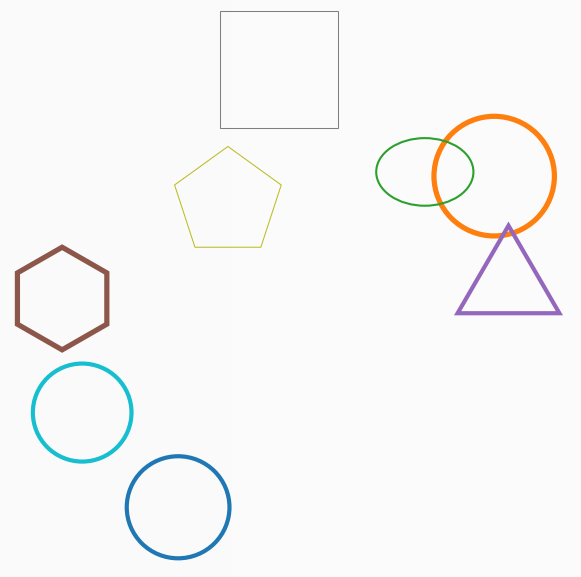[{"shape": "circle", "thickness": 2, "radius": 0.44, "center": [0.306, 0.121]}, {"shape": "circle", "thickness": 2.5, "radius": 0.52, "center": [0.85, 0.694]}, {"shape": "oval", "thickness": 1, "radius": 0.42, "center": [0.731, 0.701]}, {"shape": "triangle", "thickness": 2, "radius": 0.51, "center": [0.875, 0.507]}, {"shape": "hexagon", "thickness": 2.5, "radius": 0.44, "center": [0.107, 0.482]}, {"shape": "square", "thickness": 0.5, "radius": 0.51, "center": [0.48, 0.879]}, {"shape": "pentagon", "thickness": 0.5, "radius": 0.48, "center": [0.392, 0.649]}, {"shape": "circle", "thickness": 2, "radius": 0.42, "center": [0.141, 0.285]}]